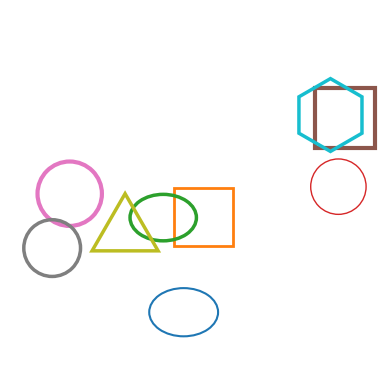[{"shape": "oval", "thickness": 1.5, "radius": 0.45, "center": [0.477, 0.189]}, {"shape": "square", "thickness": 2, "radius": 0.38, "center": [0.528, 0.436]}, {"shape": "oval", "thickness": 2.5, "radius": 0.43, "center": [0.424, 0.435]}, {"shape": "circle", "thickness": 1, "radius": 0.36, "center": [0.879, 0.515]}, {"shape": "square", "thickness": 3, "radius": 0.39, "center": [0.895, 0.693]}, {"shape": "circle", "thickness": 3, "radius": 0.42, "center": [0.181, 0.497]}, {"shape": "circle", "thickness": 2.5, "radius": 0.37, "center": [0.135, 0.356]}, {"shape": "triangle", "thickness": 2.5, "radius": 0.49, "center": [0.325, 0.398]}, {"shape": "hexagon", "thickness": 2.5, "radius": 0.47, "center": [0.858, 0.701]}]